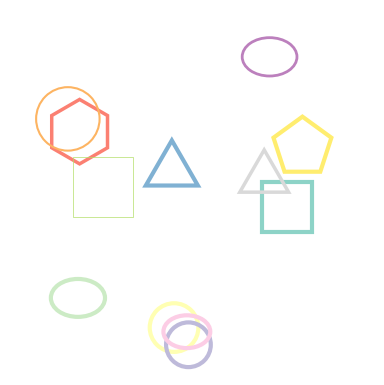[{"shape": "square", "thickness": 3, "radius": 0.32, "center": [0.745, 0.463]}, {"shape": "circle", "thickness": 3, "radius": 0.32, "center": [0.452, 0.149]}, {"shape": "circle", "thickness": 3, "radius": 0.29, "center": [0.489, 0.105]}, {"shape": "hexagon", "thickness": 2.5, "radius": 0.42, "center": [0.207, 0.658]}, {"shape": "triangle", "thickness": 3, "radius": 0.39, "center": [0.446, 0.557]}, {"shape": "circle", "thickness": 1.5, "radius": 0.41, "center": [0.176, 0.691]}, {"shape": "square", "thickness": 0.5, "radius": 0.39, "center": [0.266, 0.514]}, {"shape": "oval", "thickness": 3, "radius": 0.3, "center": [0.485, 0.138]}, {"shape": "triangle", "thickness": 2.5, "radius": 0.37, "center": [0.686, 0.537]}, {"shape": "oval", "thickness": 2, "radius": 0.36, "center": [0.7, 0.852]}, {"shape": "oval", "thickness": 3, "radius": 0.35, "center": [0.202, 0.226]}, {"shape": "pentagon", "thickness": 3, "radius": 0.4, "center": [0.786, 0.618]}]